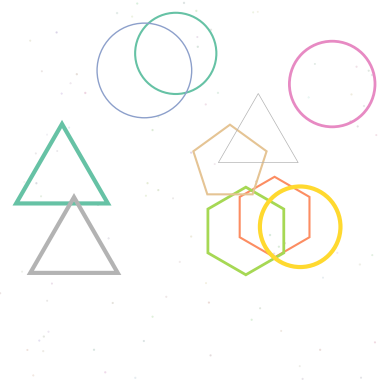[{"shape": "circle", "thickness": 1.5, "radius": 0.53, "center": [0.457, 0.861]}, {"shape": "triangle", "thickness": 3, "radius": 0.69, "center": [0.161, 0.54]}, {"shape": "hexagon", "thickness": 1.5, "radius": 0.52, "center": [0.713, 0.436]}, {"shape": "circle", "thickness": 1, "radius": 0.61, "center": [0.375, 0.817]}, {"shape": "circle", "thickness": 2, "radius": 0.56, "center": [0.863, 0.782]}, {"shape": "hexagon", "thickness": 2, "radius": 0.57, "center": [0.639, 0.4]}, {"shape": "circle", "thickness": 3, "radius": 0.52, "center": [0.78, 0.411]}, {"shape": "pentagon", "thickness": 1.5, "radius": 0.5, "center": [0.597, 0.576]}, {"shape": "triangle", "thickness": 0.5, "radius": 0.6, "center": [0.671, 0.637]}, {"shape": "triangle", "thickness": 3, "radius": 0.66, "center": [0.192, 0.357]}]